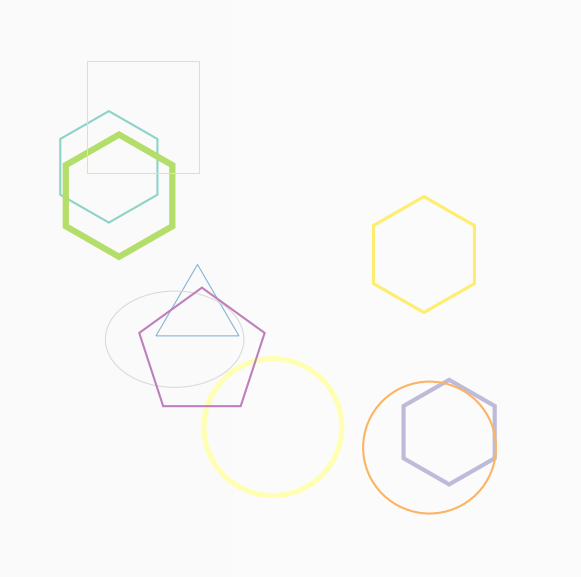[{"shape": "hexagon", "thickness": 1, "radius": 0.48, "center": [0.187, 0.71]}, {"shape": "circle", "thickness": 2.5, "radius": 0.59, "center": [0.469, 0.259]}, {"shape": "hexagon", "thickness": 2, "radius": 0.45, "center": [0.773, 0.251]}, {"shape": "triangle", "thickness": 0.5, "radius": 0.41, "center": [0.34, 0.459]}, {"shape": "circle", "thickness": 1, "radius": 0.57, "center": [0.739, 0.224]}, {"shape": "hexagon", "thickness": 3, "radius": 0.53, "center": [0.205, 0.66]}, {"shape": "oval", "thickness": 0.5, "radius": 0.6, "center": [0.3, 0.412]}, {"shape": "pentagon", "thickness": 1, "radius": 0.57, "center": [0.347, 0.388]}, {"shape": "square", "thickness": 0.5, "radius": 0.48, "center": [0.246, 0.796]}, {"shape": "hexagon", "thickness": 1.5, "radius": 0.5, "center": [0.729, 0.558]}]